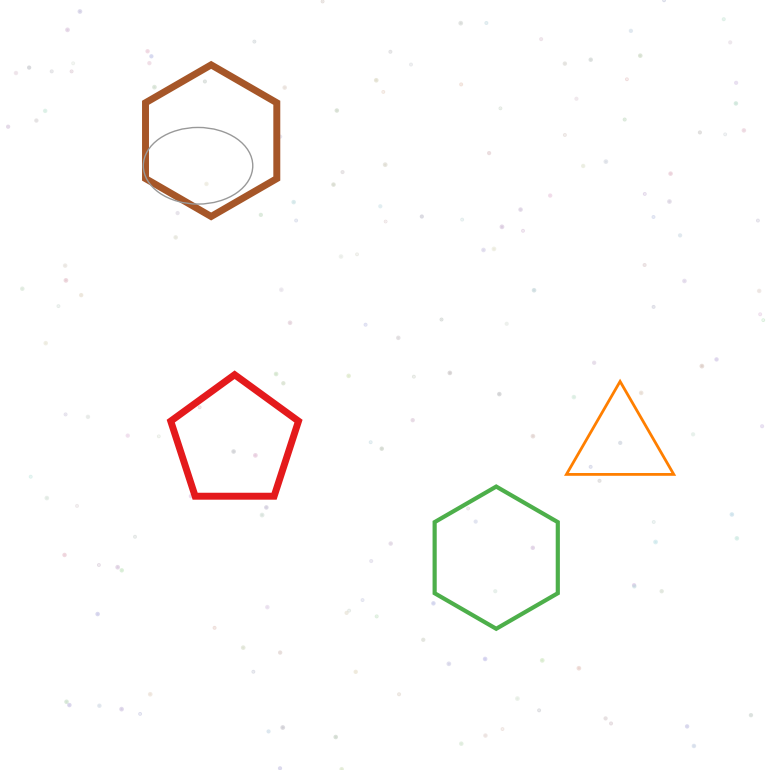[{"shape": "pentagon", "thickness": 2.5, "radius": 0.44, "center": [0.305, 0.426]}, {"shape": "hexagon", "thickness": 1.5, "radius": 0.46, "center": [0.644, 0.276]}, {"shape": "triangle", "thickness": 1, "radius": 0.4, "center": [0.805, 0.424]}, {"shape": "hexagon", "thickness": 2.5, "radius": 0.49, "center": [0.274, 0.817]}, {"shape": "oval", "thickness": 0.5, "radius": 0.36, "center": [0.257, 0.785]}]